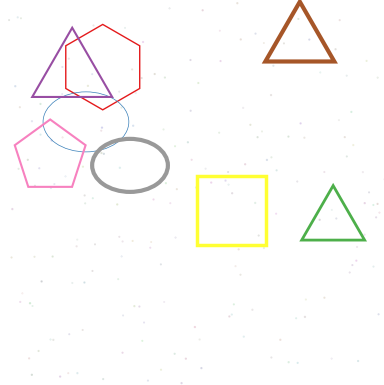[{"shape": "hexagon", "thickness": 1, "radius": 0.55, "center": [0.267, 0.826]}, {"shape": "oval", "thickness": 0.5, "radius": 0.56, "center": [0.223, 0.683]}, {"shape": "triangle", "thickness": 2, "radius": 0.47, "center": [0.865, 0.424]}, {"shape": "triangle", "thickness": 1.5, "radius": 0.6, "center": [0.188, 0.808]}, {"shape": "square", "thickness": 2.5, "radius": 0.45, "center": [0.602, 0.454]}, {"shape": "triangle", "thickness": 3, "radius": 0.52, "center": [0.779, 0.892]}, {"shape": "pentagon", "thickness": 1.5, "radius": 0.48, "center": [0.13, 0.593]}, {"shape": "oval", "thickness": 3, "radius": 0.49, "center": [0.338, 0.57]}]